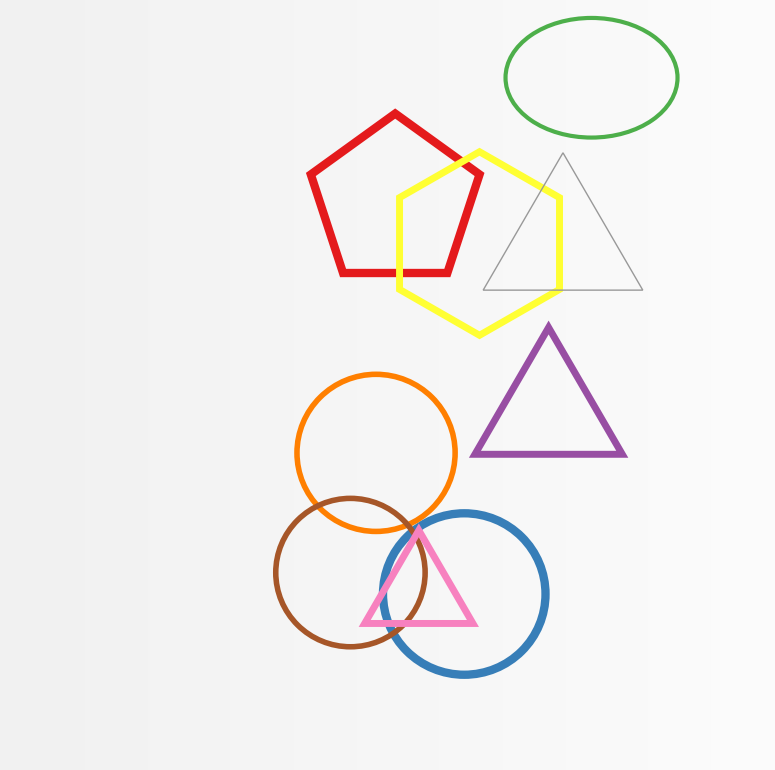[{"shape": "pentagon", "thickness": 3, "radius": 0.57, "center": [0.51, 0.738]}, {"shape": "circle", "thickness": 3, "radius": 0.52, "center": [0.599, 0.229]}, {"shape": "oval", "thickness": 1.5, "radius": 0.55, "center": [0.763, 0.899]}, {"shape": "triangle", "thickness": 2.5, "radius": 0.55, "center": [0.708, 0.465]}, {"shape": "circle", "thickness": 2, "radius": 0.51, "center": [0.485, 0.412]}, {"shape": "hexagon", "thickness": 2.5, "radius": 0.6, "center": [0.619, 0.684]}, {"shape": "circle", "thickness": 2, "radius": 0.48, "center": [0.452, 0.256]}, {"shape": "triangle", "thickness": 2.5, "radius": 0.4, "center": [0.54, 0.231]}, {"shape": "triangle", "thickness": 0.5, "radius": 0.59, "center": [0.726, 0.683]}]